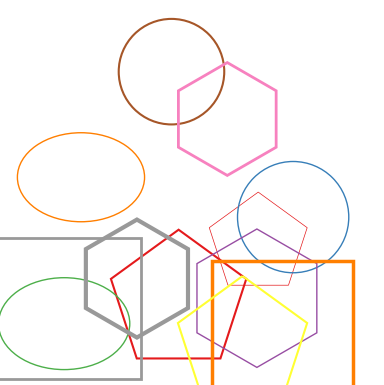[{"shape": "pentagon", "thickness": 0.5, "radius": 0.67, "center": [0.671, 0.367]}, {"shape": "pentagon", "thickness": 1.5, "radius": 0.92, "center": [0.464, 0.218]}, {"shape": "circle", "thickness": 1, "radius": 0.72, "center": [0.761, 0.436]}, {"shape": "oval", "thickness": 1, "radius": 0.85, "center": [0.167, 0.159]}, {"shape": "hexagon", "thickness": 1, "radius": 0.9, "center": [0.667, 0.225]}, {"shape": "square", "thickness": 2.5, "radius": 0.92, "center": [0.733, 0.139]}, {"shape": "oval", "thickness": 1, "radius": 0.83, "center": [0.21, 0.54]}, {"shape": "pentagon", "thickness": 1.5, "radius": 0.88, "center": [0.63, 0.106]}, {"shape": "circle", "thickness": 1.5, "radius": 0.69, "center": [0.445, 0.814]}, {"shape": "hexagon", "thickness": 2, "radius": 0.73, "center": [0.59, 0.691]}, {"shape": "square", "thickness": 2, "radius": 0.92, "center": [0.181, 0.198]}, {"shape": "hexagon", "thickness": 3, "radius": 0.77, "center": [0.356, 0.276]}]